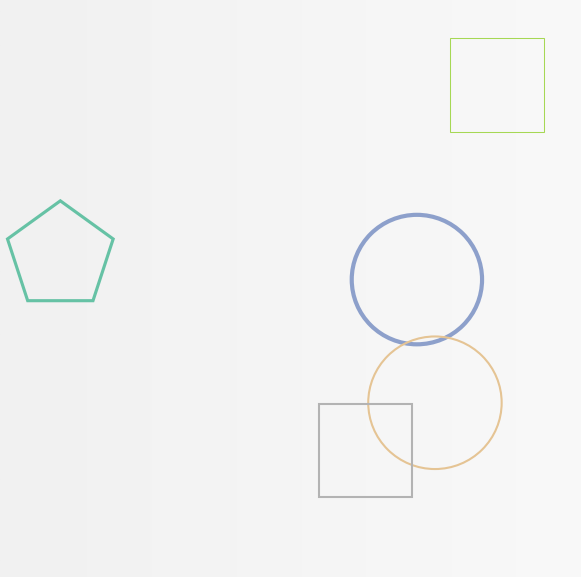[{"shape": "pentagon", "thickness": 1.5, "radius": 0.48, "center": [0.104, 0.556]}, {"shape": "circle", "thickness": 2, "radius": 0.56, "center": [0.717, 0.515]}, {"shape": "square", "thickness": 0.5, "radius": 0.4, "center": [0.855, 0.852]}, {"shape": "circle", "thickness": 1, "radius": 0.57, "center": [0.748, 0.302]}, {"shape": "square", "thickness": 1, "radius": 0.4, "center": [0.629, 0.219]}]